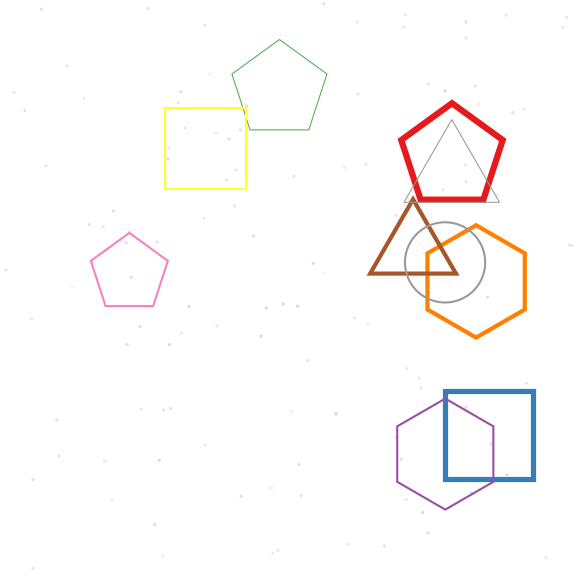[{"shape": "pentagon", "thickness": 3, "radius": 0.46, "center": [0.783, 0.728]}, {"shape": "square", "thickness": 2.5, "radius": 0.38, "center": [0.846, 0.246]}, {"shape": "pentagon", "thickness": 0.5, "radius": 0.43, "center": [0.484, 0.844]}, {"shape": "hexagon", "thickness": 1, "radius": 0.48, "center": [0.771, 0.213]}, {"shape": "hexagon", "thickness": 2, "radius": 0.49, "center": [0.824, 0.512]}, {"shape": "square", "thickness": 1, "radius": 0.35, "center": [0.356, 0.741]}, {"shape": "triangle", "thickness": 2, "radius": 0.43, "center": [0.715, 0.568]}, {"shape": "pentagon", "thickness": 1, "radius": 0.35, "center": [0.224, 0.526]}, {"shape": "triangle", "thickness": 0.5, "radius": 0.48, "center": [0.782, 0.697]}, {"shape": "circle", "thickness": 1, "radius": 0.35, "center": [0.771, 0.545]}]